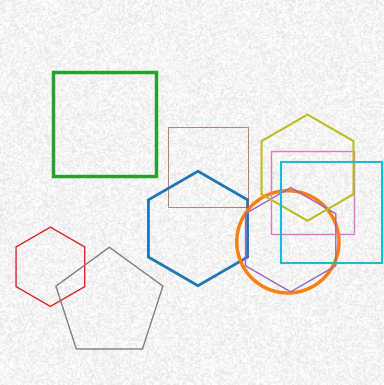[{"shape": "hexagon", "thickness": 2, "radius": 0.74, "center": [0.514, 0.407]}, {"shape": "circle", "thickness": 2.5, "radius": 0.66, "center": [0.748, 0.372]}, {"shape": "square", "thickness": 2.5, "radius": 0.67, "center": [0.272, 0.678]}, {"shape": "hexagon", "thickness": 1, "radius": 0.51, "center": [0.131, 0.307]}, {"shape": "hexagon", "thickness": 1, "radius": 0.68, "center": [0.755, 0.377]}, {"shape": "square", "thickness": 0.5, "radius": 0.52, "center": [0.54, 0.566]}, {"shape": "square", "thickness": 1, "radius": 0.54, "center": [0.813, 0.5]}, {"shape": "pentagon", "thickness": 1, "radius": 0.73, "center": [0.284, 0.212]}, {"shape": "hexagon", "thickness": 1.5, "radius": 0.69, "center": [0.799, 0.565]}, {"shape": "square", "thickness": 1.5, "radius": 0.65, "center": [0.861, 0.449]}]